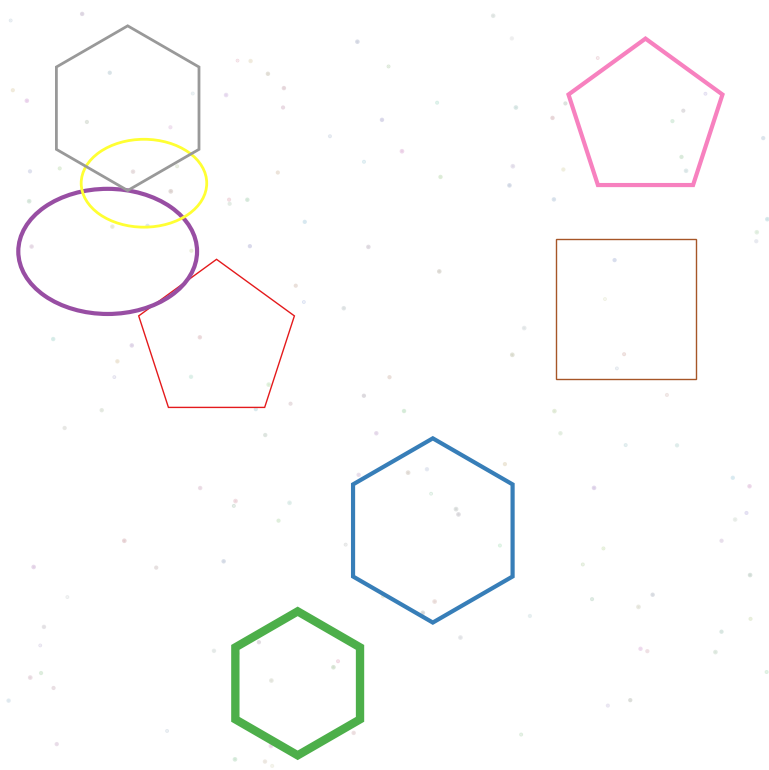[{"shape": "pentagon", "thickness": 0.5, "radius": 0.53, "center": [0.281, 0.557]}, {"shape": "hexagon", "thickness": 1.5, "radius": 0.6, "center": [0.562, 0.311]}, {"shape": "hexagon", "thickness": 3, "radius": 0.47, "center": [0.387, 0.113]}, {"shape": "oval", "thickness": 1.5, "radius": 0.58, "center": [0.14, 0.674]}, {"shape": "oval", "thickness": 1, "radius": 0.41, "center": [0.187, 0.762]}, {"shape": "square", "thickness": 0.5, "radius": 0.45, "center": [0.813, 0.599]}, {"shape": "pentagon", "thickness": 1.5, "radius": 0.53, "center": [0.838, 0.845]}, {"shape": "hexagon", "thickness": 1, "radius": 0.53, "center": [0.166, 0.86]}]